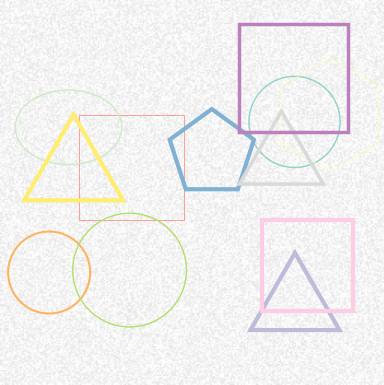[{"shape": "circle", "thickness": 1, "radius": 0.59, "center": [0.765, 0.683]}, {"shape": "hexagon", "thickness": 0.5, "radius": 0.74, "center": [0.857, 0.702]}, {"shape": "triangle", "thickness": 3, "radius": 0.67, "center": [0.766, 0.21]}, {"shape": "square", "thickness": 0.5, "radius": 0.68, "center": [0.341, 0.566]}, {"shape": "pentagon", "thickness": 3, "radius": 0.58, "center": [0.55, 0.602]}, {"shape": "circle", "thickness": 1.5, "radius": 0.53, "center": [0.128, 0.292]}, {"shape": "circle", "thickness": 1, "radius": 0.74, "center": [0.337, 0.298]}, {"shape": "square", "thickness": 3, "radius": 0.59, "center": [0.798, 0.311]}, {"shape": "triangle", "thickness": 2.5, "radius": 0.63, "center": [0.731, 0.585]}, {"shape": "square", "thickness": 2.5, "radius": 0.71, "center": [0.762, 0.797]}, {"shape": "oval", "thickness": 1, "radius": 0.69, "center": [0.178, 0.669]}, {"shape": "triangle", "thickness": 3, "radius": 0.74, "center": [0.191, 0.554]}]